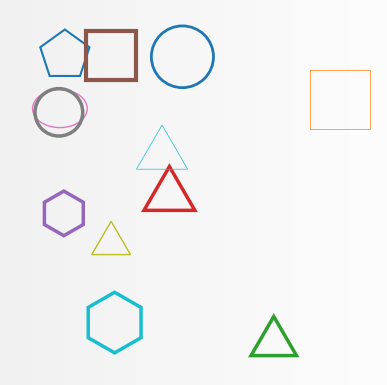[{"shape": "pentagon", "thickness": 1.5, "radius": 0.33, "center": [0.167, 0.857]}, {"shape": "circle", "thickness": 2, "radius": 0.4, "center": [0.471, 0.853]}, {"shape": "square", "thickness": 0.5, "radius": 0.39, "center": [0.877, 0.742]}, {"shape": "triangle", "thickness": 2.5, "radius": 0.34, "center": [0.706, 0.11]}, {"shape": "triangle", "thickness": 2.5, "radius": 0.38, "center": [0.437, 0.492]}, {"shape": "hexagon", "thickness": 2.5, "radius": 0.29, "center": [0.165, 0.446]}, {"shape": "square", "thickness": 3, "radius": 0.32, "center": [0.286, 0.856]}, {"shape": "oval", "thickness": 1, "radius": 0.35, "center": [0.155, 0.718]}, {"shape": "circle", "thickness": 2.5, "radius": 0.31, "center": [0.152, 0.708]}, {"shape": "triangle", "thickness": 1, "radius": 0.29, "center": [0.287, 0.368]}, {"shape": "hexagon", "thickness": 2.5, "radius": 0.39, "center": [0.296, 0.162]}, {"shape": "triangle", "thickness": 0.5, "radius": 0.38, "center": [0.418, 0.599]}]